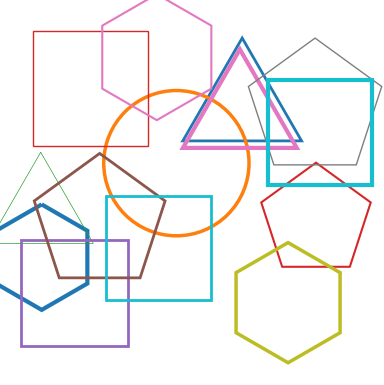[{"shape": "triangle", "thickness": 2, "radius": 0.89, "center": [0.629, 0.723]}, {"shape": "hexagon", "thickness": 3, "radius": 0.68, "center": [0.108, 0.332]}, {"shape": "circle", "thickness": 2.5, "radius": 0.94, "center": [0.458, 0.576]}, {"shape": "triangle", "thickness": 0.5, "radius": 0.79, "center": [0.106, 0.447]}, {"shape": "pentagon", "thickness": 1.5, "radius": 0.75, "center": [0.821, 0.428]}, {"shape": "square", "thickness": 1, "radius": 0.75, "center": [0.235, 0.769]}, {"shape": "square", "thickness": 2, "radius": 0.69, "center": [0.193, 0.239]}, {"shape": "pentagon", "thickness": 2, "radius": 0.89, "center": [0.259, 0.423]}, {"shape": "hexagon", "thickness": 1.5, "radius": 0.82, "center": [0.407, 0.852]}, {"shape": "triangle", "thickness": 3, "radius": 0.85, "center": [0.623, 0.701]}, {"shape": "pentagon", "thickness": 1, "radius": 0.91, "center": [0.818, 0.719]}, {"shape": "hexagon", "thickness": 2.5, "radius": 0.78, "center": [0.748, 0.214]}, {"shape": "square", "thickness": 3, "radius": 0.68, "center": [0.831, 0.656]}, {"shape": "square", "thickness": 2, "radius": 0.68, "center": [0.412, 0.356]}]